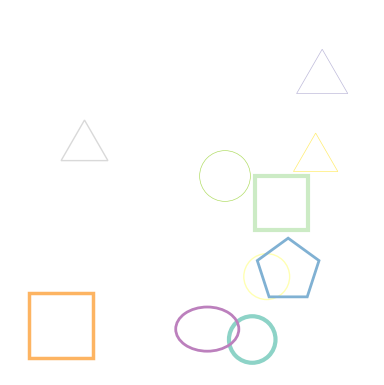[{"shape": "circle", "thickness": 3, "radius": 0.3, "center": [0.655, 0.118]}, {"shape": "circle", "thickness": 1, "radius": 0.3, "center": [0.693, 0.282]}, {"shape": "triangle", "thickness": 0.5, "radius": 0.38, "center": [0.837, 0.795]}, {"shape": "pentagon", "thickness": 2, "radius": 0.42, "center": [0.748, 0.297]}, {"shape": "square", "thickness": 2.5, "radius": 0.42, "center": [0.158, 0.154]}, {"shape": "circle", "thickness": 0.5, "radius": 0.33, "center": [0.584, 0.543]}, {"shape": "triangle", "thickness": 1, "radius": 0.35, "center": [0.22, 0.618]}, {"shape": "oval", "thickness": 2, "radius": 0.41, "center": [0.538, 0.145]}, {"shape": "square", "thickness": 3, "radius": 0.35, "center": [0.731, 0.473]}, {"shape": "triangle", "thickness": 0.5, "radius": 0.33, "center": [0.82, 0.588]}]